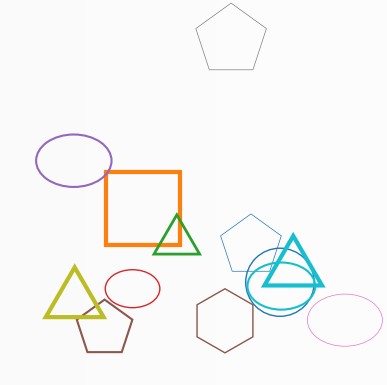[{"shape": "circle", "thickness": 1, "radius": 0.44, "center": [0.723, 0.267]}, {"shape": "pentagon", "thickness": 0.5, "radius": 0.41, "center": [0.648, 0.362]}, {"shape": "square", "thickness": 3, "radius": 0.47, "center": [0.369, 0.459]}, {"shape": "triangle", "thickness": 2, "radius": 0.34, "center": [0.456, 0.374]}, {"shape": "oval", "thickness": 1, "radius": 0.35, "center": [0.342, 0.25]}, {"shape": "oval", "thickness": 1.5, "radius": 0.49, "center": [0.191, 0.583]}, {"shape": "hexagon", "thickness": 1, "radius": 0.42, "center": [0.581, 0.167]}, {"shape": "pentagon", "thickness": 1.5, "radius": 0.38, "center": [0.27, 0.146]}, {"shape": "oval", "thickness": 0.5, "radius": 0.48, "center": [0.89, 0.168]}, {"shape": "pentagon", "thickness": 0.5, "radius": 0.48, "center": [0.596, 0.896]}, {"shape": "triangle", "thickness": 3, "radius": 0.43, "center": [0.193, 0.219]}, {"shape": "oval", "thickness": 1.5, "radius": 0.44, "center": [0.726, 0.257]}, {"shape": "triangle", "thickness": 3, "radius": 0.43, "center": [0.757, 0.301]}]